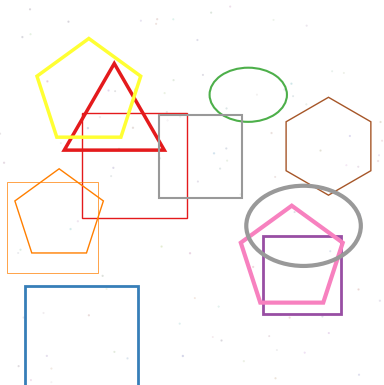[{"shape": "square", "thickness": 1, "radius": 0.68, "center": [0.349, 0.571]}, {"shape": "triangle", "thickness": 2.5, "radius": 0.75, "center": [0.297, 0.685]}, {"shape": "square", "thickness": 2, "radius": 0.73, "center": [0.212, 0.111]}, {"shape": "oval", "thickness": 1.5, "radius": 0.5, "center": [0.645, 0.754]}, {"shape": "square", "thickness": 2, "radius": 0.51, "center": [0.784, 0.287]}, {"shape": "square", "thickness": 0.5, "radius": 0.59, "center": [0.136, 0.41]}, {"shape": "pentagon", "thickness": 1, "radius": 0.6, "center": [0.154, 0.441]}, {"shape": "pentagon", "thickness": 2.5, "radius": 0.71, "center": [0.231, 0.758]}, {"shape": "hexagon", "thickness": 1, "radius": 0.64, "center": [0.853, 0.62]}, {"shape": "pentagon", "thickness": 3, "radius": 0.7, "center": [0.758, 0.327]}, {"shape": "oval", "thickness": 3, "radius": 0.74, "center": [0.788, 0.413]}, {"shape": "square", "thickness": 1.5, "radius": 0.54, "center": [0.521, 0.594]}]